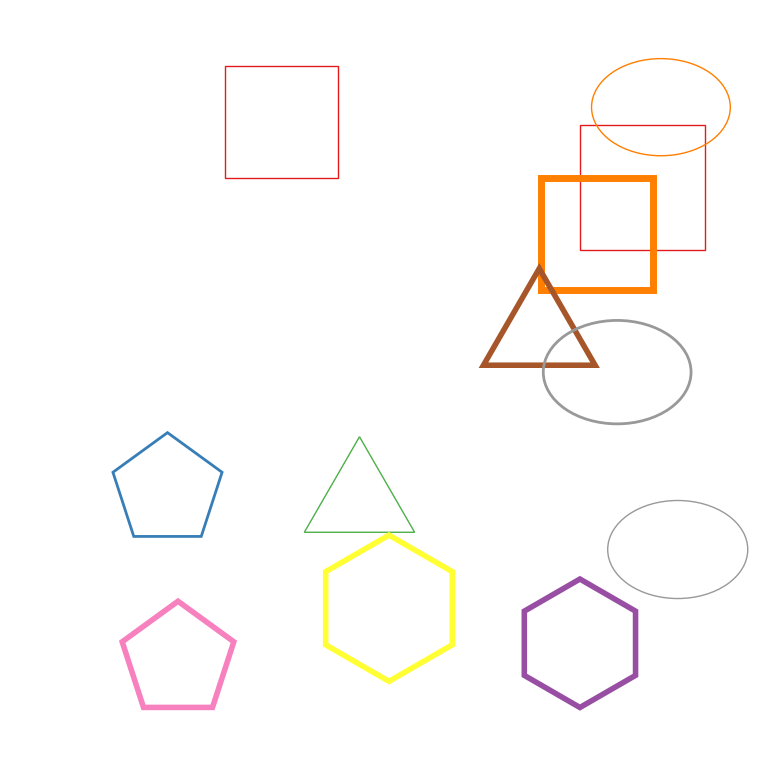[{"shape": "square", "thickness": 0.5, "radius": 0.4, "center": [0.835, 0.756]}, {"shape": "square", "thickness": 0.5, "radius": 0.37, "center": [0.366, 0.842]}, {"shape": "pentagon", "thickness": 1, "radius": 0.37, "center": [0.218, 0.364]}, {"shape": "triangle", "thickness": 0.5, "radius": 0.41, "center": [0.467, 0.35]}, {"shape": "hexagon", "thickness": 2, "radius": 0.42, "center": [0.753, 0.165]}, {"shape": "oval", "thickness": 0.5, "radius": 0.45, "center": [0.858, 0.861]}, {"shape": "square", "thickness": 2.5, "radius": 0.36, "center": [0.775, 0.697]}, {"shape": "hexagon", "thickness": 2, "radius": 0.47, "center": [0.505, 0.21]}, {"shape": "triangle", "thickness": 2, "radius": 0.42, "center": [0.7, 0.568]}, {"shape": "pentagon", "thickness": 2, "radius": 0.38, "center": [0.231, 0.143]}, {"shape": "oval", "thickness": 0.5, "radius": 0.45, "center": [0.88, 0.286]}, {"shape": "oval", "thickness": 1, "radius": 0.48, "center": [0.802, 0.517]}]